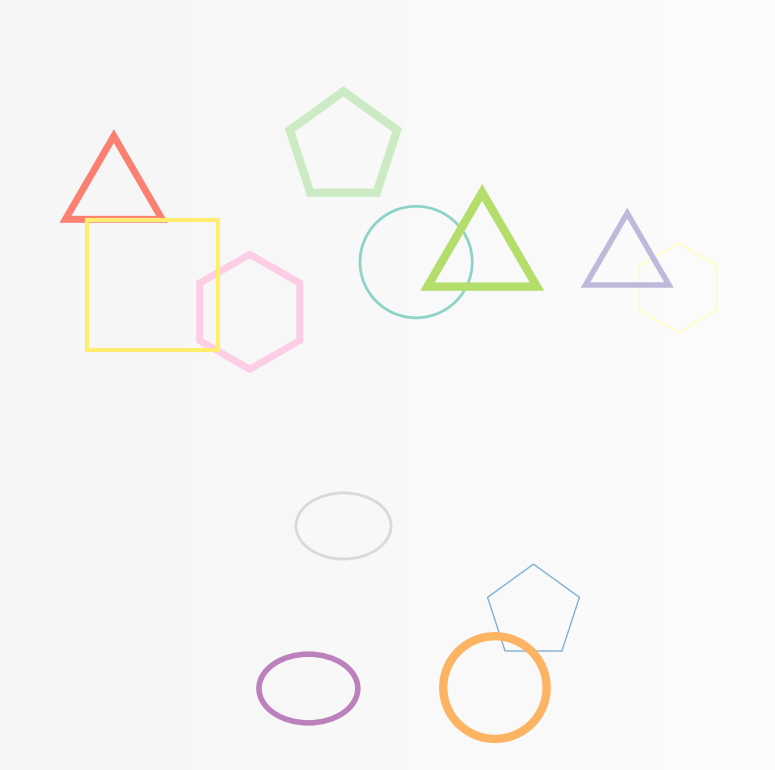[{"shape": "circle", "thickness": 1, "radius": 0.36, "center": [0.537, 0.66]}, {"shape": "hexagon", "thickness": 0.5, "radius": 0.29, "center": [0.875, 0.626]}, {"shape": "triangle", "thickness": 2, "radius": 0.31, "center": [0.809, 0.661]}, {"shape": "triangle", "thickness": 2.5, "radius": 0.36, "center": [0.147, 0.751]}, {"shape": "pentagon", "thickness": 0.5, "radius": 0.31, "center": [0.688, 0.205]}, {"shape": "circle", "thickness": 3, "radius": 0.33, "center": [0.639, 0.107]}, {"shape": "triangle", "thickness": 3, "radius": 0.41, "center": [0.622, 0.669]}, {"shape": "hexagon", "thickness": 2.5, "radius": 0.37, "center": [0.322, 0.595]}, {"shape": "oval", "thickness": 1, "radius": 0.31, "center": [0.443, 0.317]}, {"shape": "oval", "thickness": 2, "radius": 0.32, "center": [0.398, 0.106]}, {"shape": "pentagon", "thickness": 3, "radius": 0.36, "center": [0.443, 0.809]}, {"shape": "square", "thickness": 1.5, "radius": 0.42, "center": [0.197, 0.63]}]